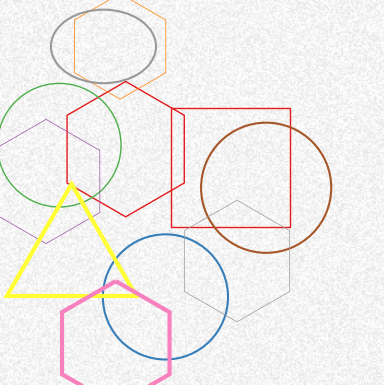[{"shape": "square", "thickness": 1, "radius": 0.77, "center": [0.6, 0.564]}, {"shape": "hexagon", "thickness": 1, "radius": 0.88, "center": [0.326, 0.613]}, {"shape": "circle", "thickness": 1.5, "radius": 0.81, "center": [0.43, 0.229]}, {"shape": "circle", "thickness": 1, "radius": 0.8, "center": [0.154, 0.623]}, {"shape": "hexagon", "thickness": 0.5, "radius": 0.81, "center": [0.12, 0.529]}, {"shape": "hexagon", "thickness": 0.5, "radius": 0.69, "center": [0.312, 0.88]}, {"shape": "triangle", "thickness": 3, "radius": 0.97, "center": [0.186, 0.328]}, {"shape": "circle", "thickness": 1.5, "radius": 0.85, "center": [0.691, 0.512]}, {"shape": "hexagon", "thickness": 3, "radius": 0.81, "center": [0.301, 0.109]}, {"shape": "oval", "thickness": 1.5, "radius": 0.68, "center": [0.269, 0.879]}, {"shape": "hexagon", "thickness": 0.5, "radius": 0.79, "center": [0.616, 0.322]}]